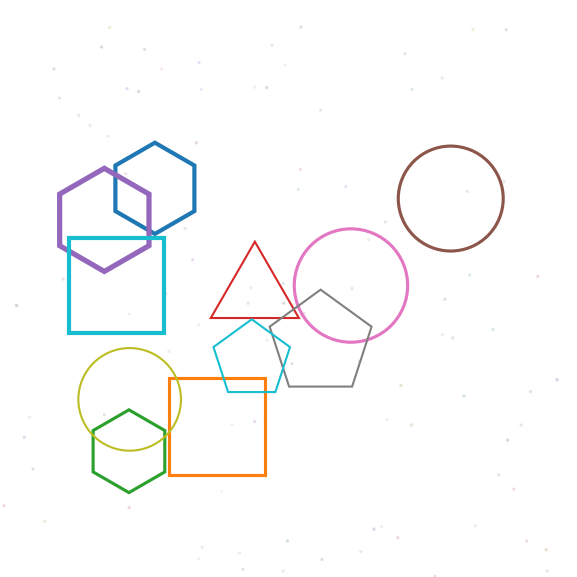[{"shape": "hexagon", "thickness": 2, "radius": 0.39, "center": [0.268, 0.673]}, {"shape": "square", "thickness": 1.5, "radius": 0.42, "center": [0.376, 0.261]}, {"shape": "hexagon", "thickness": 1.5, "radius": 0.36, "center": [0.223, 0.218]}, {"shape": "triangle", "thickness": 1, "radius": 0.44, "center": [0.441, 0.493]}, {"shape": "hexagon", "thickness": 2.5, "radius": 0.45, "center": [0.181, 0.618]}, {"shape": "circle", "thickness": 1.5, "radius": 0.45, "center": [0.781, 0.655]}, {"shape": "circle", "thickness": 1.5, "radius": 0.49, "center": [0.608, 0.505]}, {"shape": "pentagon", "thickness": 1, "radius": 0.46, "center": [0.555, 0.405]}, {"shape": "circle", "thickness": 1, "radius": 0.44, "center": [0.225, 0.308]}, {"shape": "square", "thickness": 2, "radius": 0.41, "center": [0.202, 0.504]}, {"shape": "pentagon", "thickness": 1, "radius": 0.35, "center": [0.436, 0.377]}]